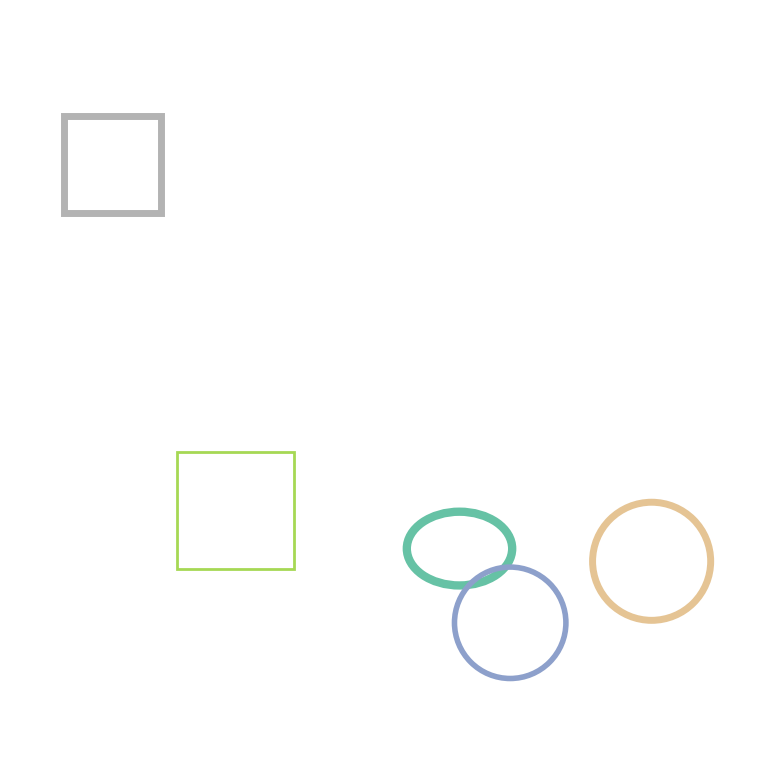[{"shape": "oval", "thickness": 3, "radius": 0.34, "center": [0.597, 0.288]}, {"shape": "circle", "thickness": 2, "radius": 0.36, "center": [0.663, 0.191]}, {"shape": "square", "thickness": 1, "radius": 0.38, "center": [0.306, 0.337]}, {"shape": "circle", "thickness": 2.5, "radius": 0.38, "center": [0.846, 0.271]}, {"shape": "square", "thickness": 2.5, "radius": 0.31, "center": [0.147, 0.786]}]